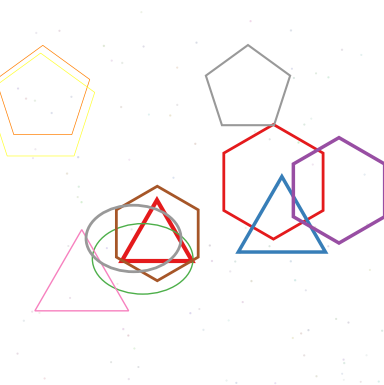[{"shape": "hexagon", "thickness": 2, "radius": 0.74, "center": [0.71, 0.528]}, {"shape": "triangle", "thickness": 3, "radius": 0.53, "center": [0.408, 0.375]}, {"shape": "triangle", "thickness": 2.5, "radius": 0.65, "center": [0.732, 0.411]}, {"shape": "oval", "thickness": 1, "radius": 0.65, "center": [0.371, 0.328]}, {"shape": "hexagon", "thickness": 2.5, "radius": 0.68, "center": [0.881, 0.506]}, {"shape": "pentagon", "thickness": 0.5, "radius": 0.64, "center": [0.111, 0.754]}, {"shape": "pentagon", "thickness": 0.5, "radius": 0.74, "center": [0.106, 0.714]}, {"shape": "hexagon", "thickness": 2, "radius": 0.61, "center": [0.409, 0.394]}, {"shape": "triangle", "thickness": 1, "radius": 0.7, "center": [0.212, 0.263]}, {"shape": "oval", "thickness": 2, "radius": 0.62, "center": [0.347, 0.381]}, {"shape": "pentagon", "thickness": 1.5, "radius": 0.58, "center": [0.644, 0.768]}]